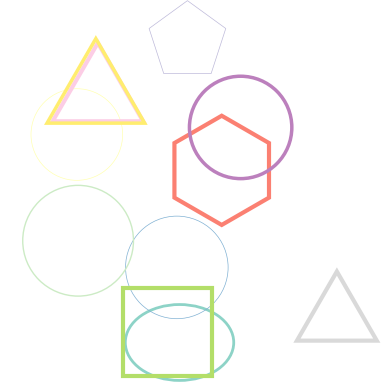[{"shape": "oval", "thickness": 2, "radius": 0.7, "center": [0.466, 0.11]}, {"shape": "circle", "thickness": 0.5, "radius": 0.59, "center": [0.2, 0.651]}, {"shape": "pentagon", "thickness": 0.5, "radius": 0.52, "center": [0.487, 0.894]}, {"shape": "hexagon", "thickness": 3, "radius": 0.71, "center": [0.576, 0.558]}, {"shape": "circle", "thickness": 0.5, "radius": 0.67, "center": [0.459, 0.305]}, {"shape": "square", "thickness": 3, "radius": 0.58, "center": [0.435, 0.138]}, {"shape": "triangle", "thickness": 3, "radius": 0.68, "center": [0.254, 0.753]}, {"shape": "triangle", "thickness": 3, "radius": 0.6, "center": [0.875, 0.175]}, {"shape": "circle", "thickness": 2.5, "radius": 0.66, "center": [0.625, 0.669]}, {"shape": "circle", "thickness": 1, "radius": 0.72, "center": [0.203, 0.375]}, {"shape": "triangle", "thickness": 2.5, "radius": 0.73, "center": [0.249, 0.753]}]